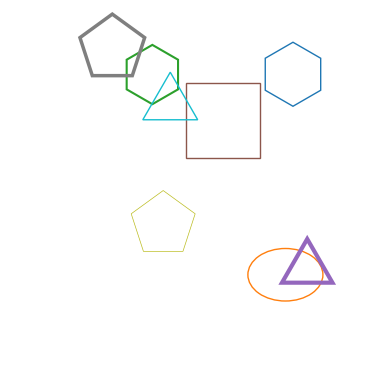[{"shape": "hexagon", "thickness": 1, "radius": 0.42, "center": [0.761, 0.807]}, {"shape": "oval", "thickness": 1, "radius": 0.49, "center": [0.741, 0.286]}, {"shape": "hexagon", "thickness": 1.5, "radius": 0.39, "center": [0.396, 0.806]}, {"shape": "triangle", "thickness": 3, "radius": 0.38, "center": [0.798, 0.304]}, {"shape": "square", "thickness": 1, "radius": 0.48, "center": [0.579, 0.687]}, {"shape": "pentagon", "thickness": 2.5, "radius": 0.44, "center": [0.292, 0.875]}, {"shape": "pentagon", "thickness": 0.5, "radius": 0.44, "center": [0.424, 0.418]}, {"shape": "triangle", "thickness": 1, "radius": 0.41, "center": [0.442, 0.73]}]